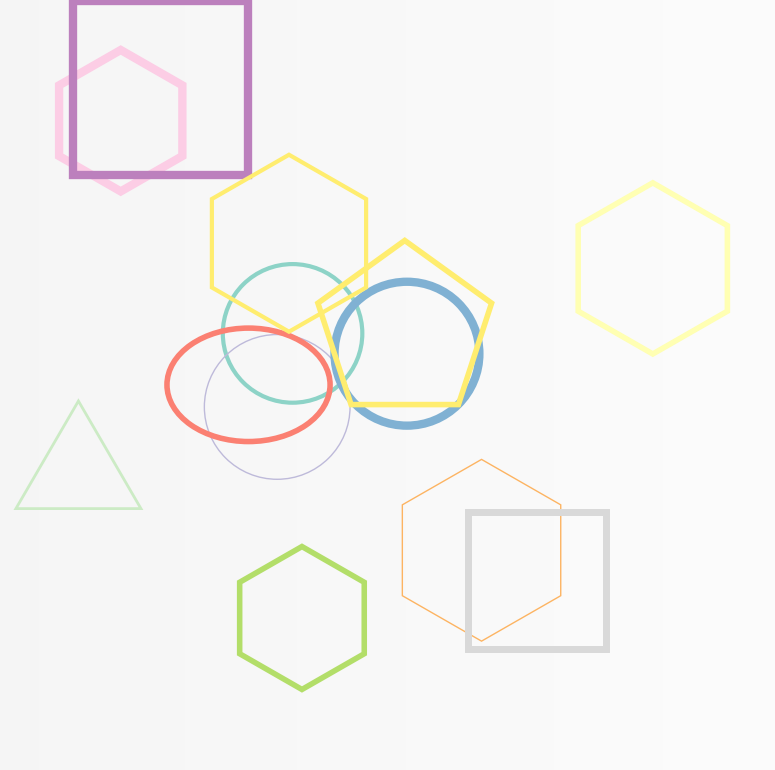[{"shape": "circle", "thickness": 1.5, "radius": 0.45, "center": [0.378, 0.567]}, {"shape": "hexagon", "thickness": 2, "radius": 0.56, "center": [0.842, 0.651]}, {"shape": "circle", "thickness": 0.5, "radius": 0.47, "center": [0.358, 0.472]}, {"shape": "oval", "thickness": 2, "radius": 0.53, "center": [0.321, 0.5]}, {"shape": "circle", "thickness": 3, "radius": 0.47, "center": [0.525, 0.541]}, {"shape": "hexagon", "thickness": 0.5, "radius": 0.59, "center": [0.621, 0.285]}, {"shape": "hexagon", "thickness": 2, "radius": 0.46, "center": [0.39, 0.197]}, {"shape": "hexagon", "thickness": 3, "radius": 0.46, "center": [0.156, 0.843]}, {"shape": "square", "thickness": 2.5, "radius": 0.45, "center": [0.693, 0.246]}, {"shape": "square", "thickness": 3, "radius": 0.57, "center": [0.207, 0.885]}, {"shape": "triangle", "thickness": 1, "radius": 0.47, "center": [0.101, 0.386]}, {"shape": "hexagon", "thickness": 1.5, "radius": 0.57, "center": [0.373, 0.684]}, {"shape": "pentagon", "thickness": 2, "radius": 0.59, "center": [0.522, 0.57]}]